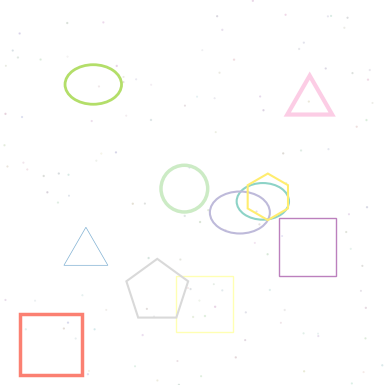[{"shape": "oval", "thickness": 1.5, "radius": 0.34, "center": [0.683, 0.477]}, {"shape": "square", "thickness": 1, "radius": 0.37, "center": [0.531, 0.211]}, {"shape": "oval", "thickness": 1.5, "radius": 0.39, "center": [0.623, 0.448]}, {"shape": "square", "thickness": 2.5, "radius": 0.4, "center": [0.133, 0.105]}, {"shape": "triangle", "thickness": 0.5, "radius": 0.33, "center": [0.223, 0.344]}, {"shape": "oval", "thickness": 2, "radius": 0.37, "center": [0.242, 0.781]}, {"shape": "triangle", "thickness": 3, "radius": 0.34, "center": [0.804, 0.736]}, {"shape": "pentagon", "thickness": 1.5, "radius": 0.42, "center": [0.408, 0.243]}, {"shape": "square", "thickness": 1, "radius": 0.37, "center": [0.798, 0.359]}, {"shape": "circle", "thickness": 2.5, "radius": 0.3, "center": [0.479, 0.51]}, {"shape": "hexagon", "thickness": 1.5, "radius": 0.3, "center": [0.696, 0.489]}]